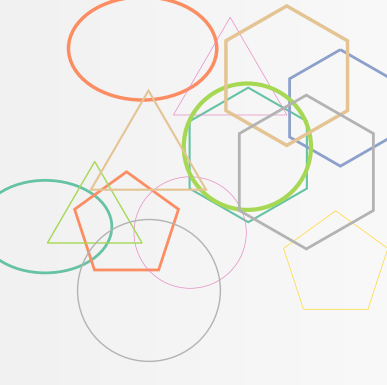[{"shape": "oval", "thickness": 2, "radius": 0.86, "center": [0.117, 0.411]}, {"shape": "hexagon", "thickness": 1.5, "radius": 0.87, "center": [0.641, 0.598]}, {"shape": "pentagon", "thickness": 2, "radius": 0.7, "center": [0.327, 0.413]}, {"shape": "oval", "thickness": 2.5, "radius": 0.96, "center": [0.368, 0.874]}, {"shape": "hexagon", "thickness": 2, "radius": 0.76, "center": [0.878, 0.72]}, {"shape": "circle", "thickness": 0.5, "radius": 0.72, "center": [0.491, 0.396]}, {"shape": "triangle", "thickness": 0.5, "radius": 0.85, "center": [0.594, 0.786]}, {"shape": "circle", "thickness": 3, "radius": 0.82, "center": [0.638, 0.619]}, {"shape": "triangle", "thickness": 1, "radius": 0.71, "center": [0.244, 0.439]}, {"shape": "pentagon", "thickness": 0.5, "radius": 0.71, "center": [0.866, 0.311]}, {"shape": "hexagon", "thickness": 2.5, "radius": 0.91, "center": [0.74, 0.803]}, {"shape": "triangle", "thickness": 1.5, "radius": 0.86, "center": [0.383, 0.593]}, {"shape": "hexagon", "thickness": 2, "radius": 1.0, "center": [0.791, 0.553]}, {"shape": "circle", "thickness": 1, "radius": 0.92, "center": [0.384, 0.246]}]